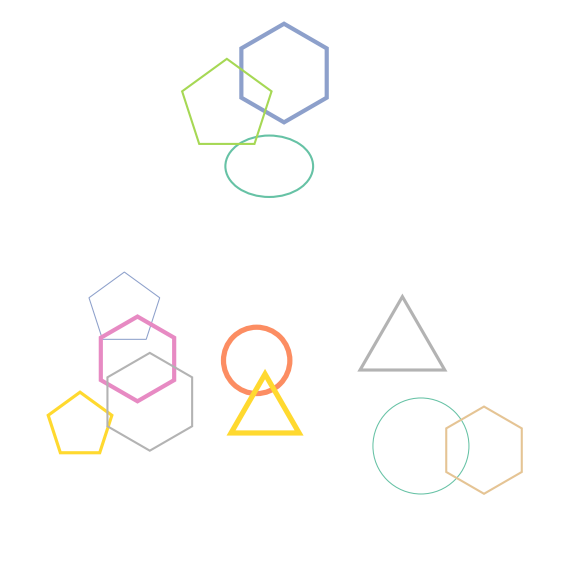[{"shape": "oval", "thickness": 1, "radius": 0.38, "center": [0.466, 0.711]}, {"shape": "circle", "thickness": 0.5, "radius": 0.42, "center": [0.729, 0.227]}, {"shape": "circle", "thickness": 2.5, "radius": 0.29, "center": [0.444, 0.375]}, {"shape": "pentagon", "thickness": 0.5, "radius": 0.32, "center": [0.215, 0.464]}, {"shape": "hexagon", "thickness": 2, "radius": 0.43, "center": [0.492, 0.873]}, {"shape": "hexagon", "thickness": 2, "radius": 0.37, "center": [0.238, 0.378]}, {"shape": "pentagon", "thickness": 1, "radius": 0.41, "center": [0.393, 0.816]}, {"shape": "triangle", "thickness": 2.5, "radius": 0.34, "center": [0.459, 0.283]}, {"shape": "pentagon", "thickness": 1.5, "radius": 0.29, "center": [0.139, 0.262]}, {"shape": "hexagon", "thickness": 1, "radius": 0.38, "center": [0.838, 0.22]}, {"shape": "hexagon", "thickness": 1, "radius": 0.42, "center": [0.259, 0.303]}, {"shape": "triangle", "thickness": 1.5, "radius": 0.42, "center": [0.697, 0.401]}]